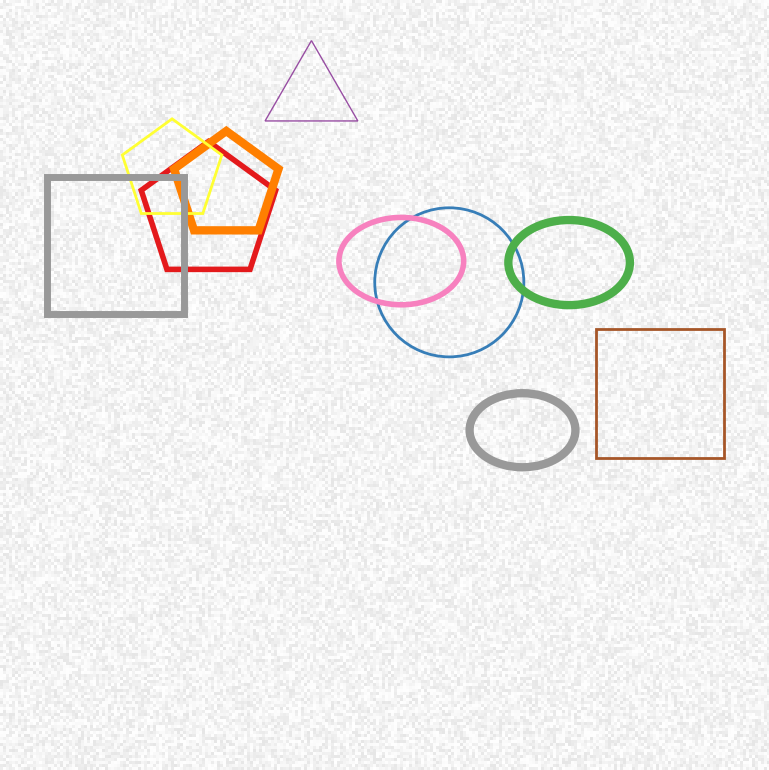[{"shape": "pentagon", "thickness": 2, "radius": 0.46, "center": [0.271, 0.724]}, {"shape": "circle", "thickness": 1, "radius": 0.48, "center": [0.583, 0.633]}, {"shape": "oval", "thickness": 3, "radius": 0.39, "center": [0.739, 0.659]}, {"shape": "triangle", "thickness": 0.5, "radius": 0.35, "center": [0.404, 0.878]}, {"shape": "pentagon", "thickness": 3, "radius": 0.36, "center": [0.294, 0.759]}, {"shape": "pentagon", "thickness": 1, "radius": 0.34, "center": [0.223, 0.778]}, {"shape": "square", "thickness": 1, "radius": 0.42, "center": [0.857, 0.489]}, {"shape": "oval", "thickness": 2, "radius": 0.41, "center": [0.521, 0.661]}, {"shape": "oval", "thickness": 3, "radius": 0.34, "center": [0.679, 0.441]}, {"shape": "square", "thickness": 2.5, "radius": 0.45, "center": [0.15, 0.681]}]